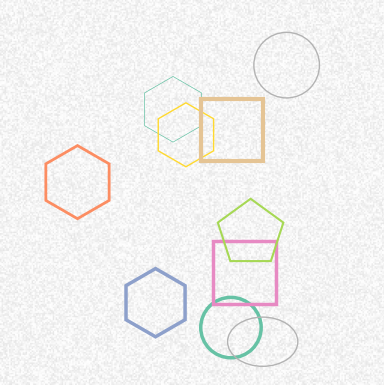[{"shape": "circle", "thickness": 2.5, "radius": 0.39, "center": [0.6, 0.149]}, {"shape": "hexagon", "thickness": 0.5, "radius": 0.43, "center": [0.449, 0.716]}, {"shape": "hexagon", "thickness": 2, "radius": 0.47, "center": [0.201, 0.527]}, {"shape": "hexagon", "thickness": 2.5, "radius": 0.44, "center": [0.404, 0.214]}, {"shape": "square", "thickness": 2.5, "radius": 0.41, "center": [0.635, 0.293]}, {"shape": "pentagon", "thickness": 1.5, "radius": 0.45, "center": [0.651, 0.394]}, {"shape": "hexagon", "thickness": 1, "radius": 0.42, "center": [0.483, 0.65]}, {"shape": "square", "thickness": 3, "radius": 0.4, "center": [0.603, 0.662]}, {"shape": "circle", "thickness": 1, "radius": 0.43, "center": [0.745, 0.831]}, {"shape": "oval", "thickness": 1, "radius": 0.46, "center": [0.682, 0.112]}]